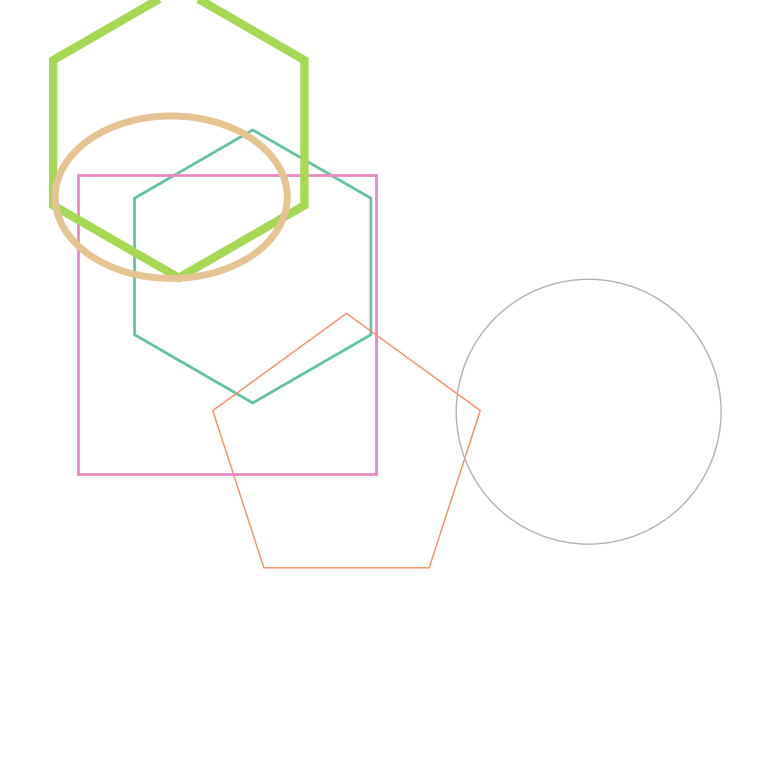[{"shape": "hexagon", "thickness": 1, "radius": 0.89, "center": [0.328, 0.654]}, {"shape": "pentagon", "thickness": 0.5, "radius": 0.91, "center": [0.45, 0.41]}, {"shape": "square", "thickness": 1, "radius": 0.97, "center": [0.295, 0.578]}, {"shape": "hexagon", "thickness": 3, "radius": 0.94, "center": [0.232, 0.828]}, {"shape": "oval", "thickness": 2.5, "radius": 0.75, "center": [0.222, 0.744]}, {"shape": "circle", "thickness": 0.5, "radius": 0.86, "center": [0.765, 0.465]}]